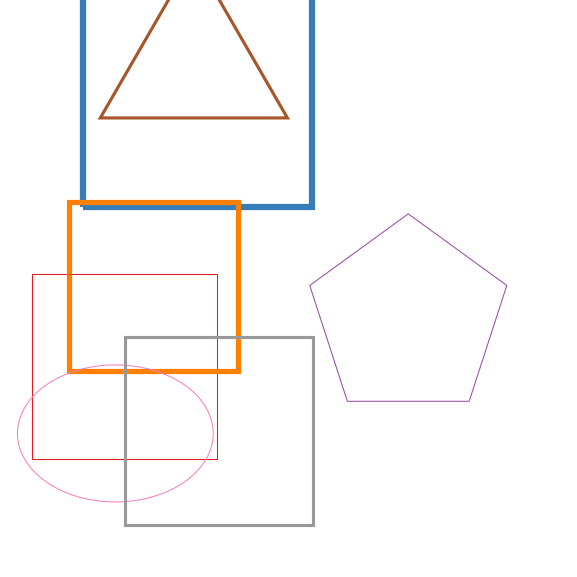[{"shape": "square", "thickness": 0.5, "radius": 0.8, "center": [0.215, 0.365]}, {"shape": "square", "thickness": 3, "radius": 0.99, "center": [0.343, 0.839]}, {"shape": "pentagon", "thickness": 0.5, "radius": 0.9, "center": [0.707, 0.449]}, {"shape": "square", "thickness": 2.5, "radius": 0.73, "center": [0.266, 0.503]}, {"shape": "triangle", "thickness": 1.5, "radius": 0.94, "center": [0.336, 0.888]}, {"shape": "oval", "thickness": 0.5, "radius": 0.85, "center": [0.2, 0.249]}, {"shape": "square", "thickness": 1.5, "radius": 0.81, "center": [0.38, 0.253]}]